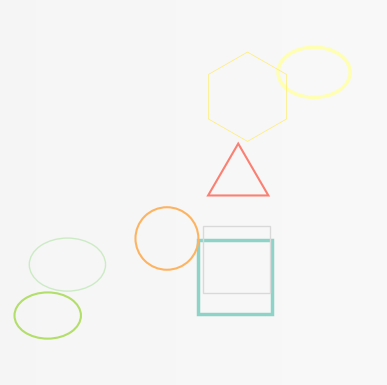[{"shape": "square", "thickness": 2.5, "radius": 0.48, "center": [0.607, 0.281]}, {"shape": "oval", "thickness": 2.5, "radius": 0.47, "center": [0.811, 0.812]}, {"shape": "triangle", "thickness": 1.5, "radius": 0.45, "center": [0.615, 0.537]}, {"shape": "circle", "thickness": 1.5, "radius": 0.41, "center": [0.431, 0.381]}, {"shape": "oval", "thickness": 1.5, "radius": 0.43, "center": [0.123, 0.18]}, {"shape": "square", "thickness": 1, "radius": 0.43, "center": [0.61, 0.326]}, {"shape": "oval", "thickness": 1, "radius": 0.49, "center": [0.174, 0.313]}, {"shape": "hexagon", "thickness": 0.5, "radius": 0.58, "center": [0.639, 0.749]}]